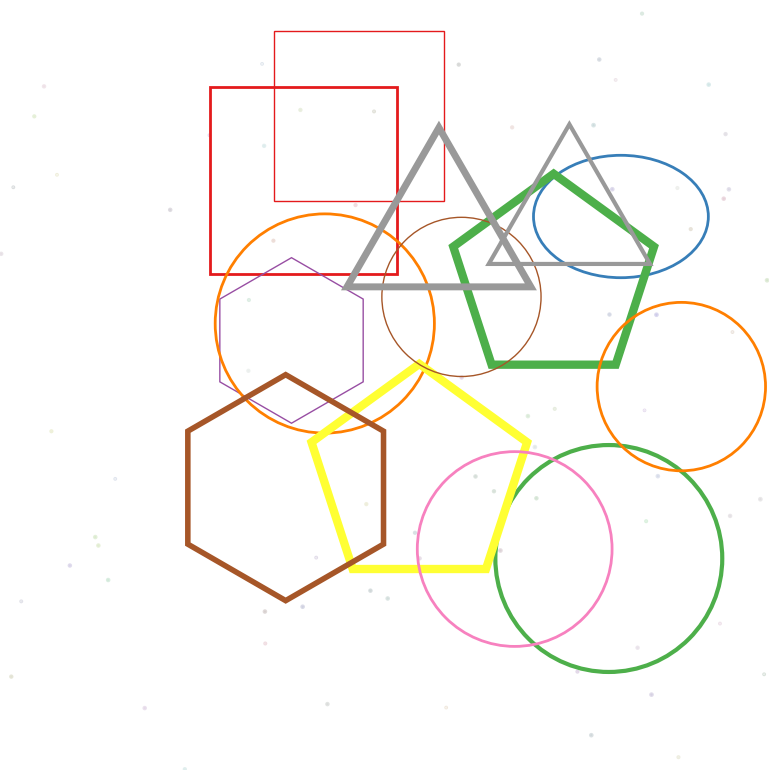[{"shape": "square", "thickness": 1, "radius": 0.61, "center": [0.394, 0.765]}, {"shape": "square", "thickness": 0.5, "radius": 0.55, "center": [0.466, 0.849]}, {"shape": "oval", "thickness": 1, "radius": 0.57, "center": [0.806, 0.719]}, {"shape": "circle", "thickness": 1.5, "radius": 0.74, "center": [0.791, 0.275]}, {"shape": "pentagon", "thickness": 3, "radius": 0.69, "center": [0.719, 0.637]}, {"shape": "hexagon", "thickness": 0.5, "radius": 0.54, "center": [0.379, 0.558]}, {"shape": "circle", "thickness": 1, "radius": 0.71, "center": [0.422, 0.58]}, {"shape": "circle", "thickness": 1, "radius": 0.55, "center": [0.885, 0.498]}, {"shape": "pentagon", "thickness": 3, "radius": 0.74, "center": [0.545, 0.38]}, {"shape": "circle", "thickness": 0.5, "radius": 0.52, "center": [0.599, 0.614]}, {"shape": "hexagon", "thickness": 2, "radius": 0.73, "center": [0.371, 0.367]}, {"shape": "circle", "thickness": 1, "radius": 0.63, "center": [0.668, 0.287]}, {"shape": "triangle", "thickness": 1.5, "radius": 0.6, "center": [0.739, 0.718]}, {"shape": "triangle", "thickness": 2.5, "radius": 0.69, "center": [0.57, 0.696]}]